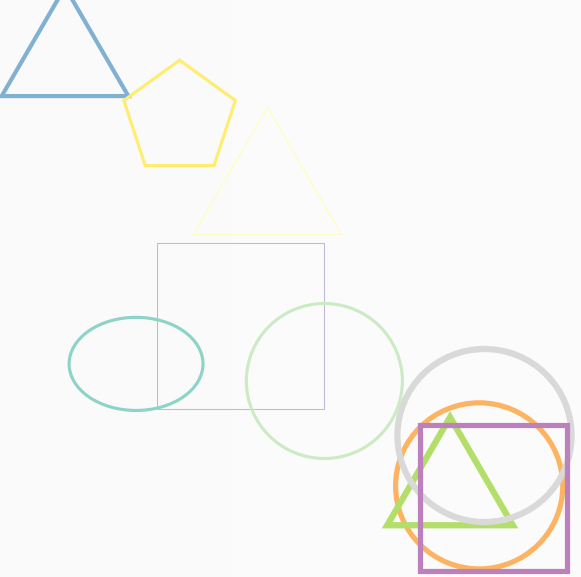[{"shape": "oval", "thickness": 1.5, "radius": 0.58, "center": [0.234, 0.369]}, {"shape": "triangle", "thickness": 0.5, "radius": 0.73, "center": [0.46, 0.667]}, {"shape": "square", "thickness": 0.5, "radius": 0.72, "center": [0.414, 0.435]}, {"shape": "triangle", "thickness": 2, "radius": 0.63, "center": [0.112, 0.896]}, {"shape": "circle", "thickness": 2.5, "radius": 0.72, "center": [0.824, 0.158]}, {"shape": "triangle", "thickness": 3, "radius": 0.62, "center": [0.774, 0.152]}, {"shape": "circle", "thickness": 3, "radius": 0.75, "center": [0.834, 0.245]}, {"shape": "square", "thickness": 2.5, "radius": 0.63, "center": [0.849, 0.137]}, {"shape": "circle", "thickness": 1.5, "radius": 0.67, "center": [0.558, 0.339]}, {"shape": "pentagon", "thickness": 1.5, "radius": 0.5, "center": [0.309, 0.794]}]